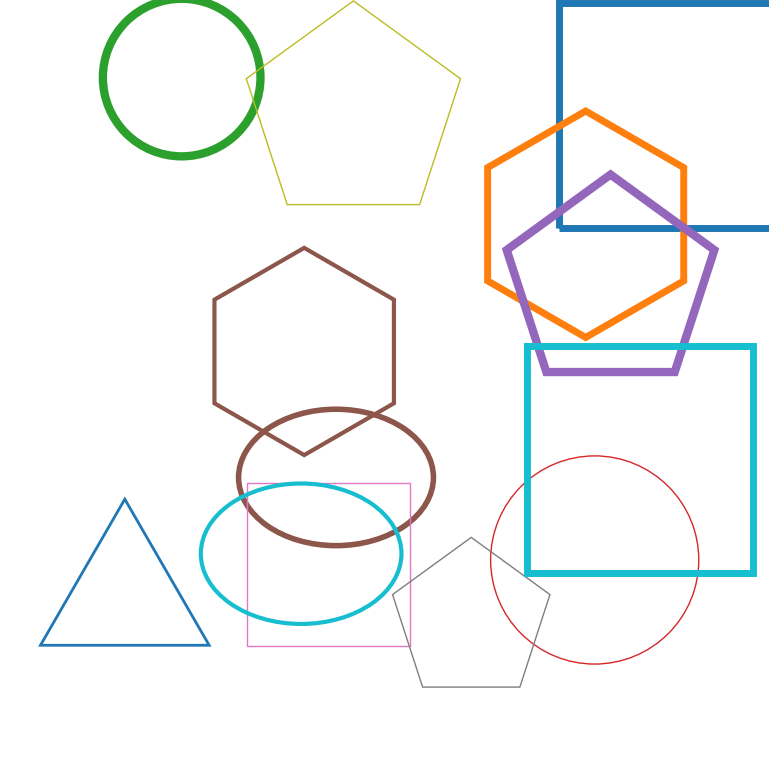[{"shape": "triangle", "thickness": 1, "radius": 0.63, "center": [0.162, 0.225]}, {"shape": "square", "thickness": 2.5, "radius": 0.73, "center": [0.872, 0.85]}, {"shape": "hexagon", "thickness": 2.5, "radius": 0.74, "center": [0.761, 0.709]}, {"shape": "circle", "thickness": 3, "radius": 0.51, "center": [0.236, 0.899]}, {"shape": "circle", "thickness": 0.5, "radius": 0.68, "center": [0.772, 0.273]}, {"shape": "pentagon", "thickness": 3, "radius": 0.71, "center": [0.793, 0.632]}, {"shape": "oval", "thickness": 2, "radius": 0.63, "center": [0.436, 0.38]}, {"shape": "hexagon", "thickness": 1.5, "radius": 0.67, "center": [0.395, 0.544]}, {"shape": "square", "thickness": 0.5, "radius": 0.53, "center": [0.426, 0.267]}, {"shape": "pentagon", "thickness": 0.5, "radius": 0.54, "center": [0.612, 0.195]}, {"shape": "pentagon", "thickness": 0.5, "radius": 0.73, "center": [0.459, 0.853]}, {"shape": "oval", "thickness": 1.5, "radius": 0.65, "center": [0.391, 0.281]}, {"shape": "square", "thickness": 2.5, "radius": 0.74, "center": [0.831, 0.403]}]